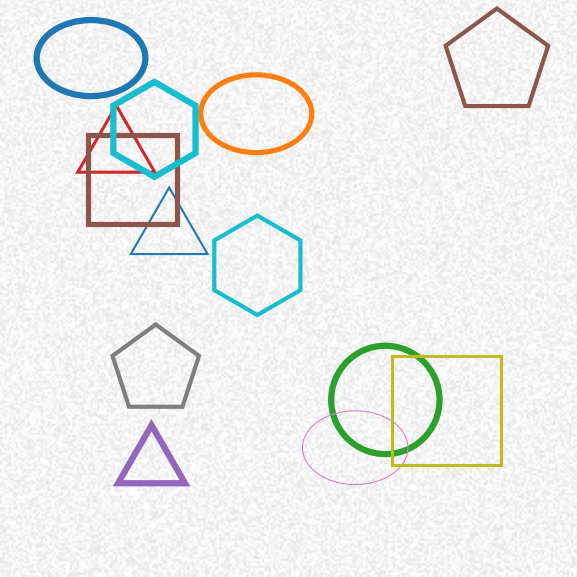[{"shape": "oval", "thickness": 3, "radius": 0.47, "center": [0.158, 0.899]}, {"shape": "triangle", "thickness": 1, "radius": 0.38, "center": [0.293, 0.598]}, {"shape": "oval", "thickness": 2.5, "radius": 0.48, "center": [0.444, 0.802]}, {"shape": "circle", "thickness": 3, "radius": 0.47, "center": [0.667, 0.307]}, {"shape": "triangle", "thickness": 1.5, "radius": 0.39, "center": [0.201, 0.739]}, {"shape": "triangle", "thickness": 3, "radius": 0.33, "center": [0.262, 0.196]}, {"shape": "square", "thickness": 2.5, "radius": 0.38, "center": [0.23, 0.689]}, {"shape": "pentagon", "thickness": 2, "radius": 0.47, "center": [0.86, 0.891]}, {"shape": "oval", "thickness": 0.5, "radius": 0.46, "center": [0.615, 0.224]}, {"shape": "pentagon", "thickness": 2, "radius": 0.39, "center": [0.27, 0.358]}, {"shape": "square", "thickness": 1.5, "radius": 0.47, "center": [0.773, 0.289]}, {"shape": "hexagon", "thickness": 3, "radius": 0.41, "center": [0.267, 0.775]}, {"shape": "hexagon", "thickness": 2, "radius": 0.43, "center": [0.446, 0.54]}]